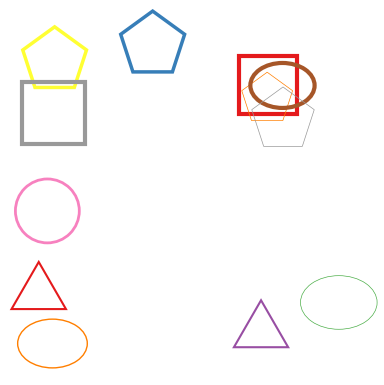[{"shape": "square", "thickness": 3, "radius": 0.38, "center": [0.696, 0.78]}, {"shape": "triangle", "thickness": 1.5, "radius": 0.41, "center": [0.101, 0.238]}, {"shape": "pentagon", "thickness": 2.5, "radius": 0.44, "center": [0.397, 0.884]}, {"shape": "oval", "thickness": 0.5, "radius": 0.5, "center": [0.88, 0.214]}, {"shape": "triangle", "thickness": 1.5, "radius": 0.41, "center": [0.678, 0.139]}, {"shape": "pentagon", "thickness": 0.5, "radius": 0.35, "center": [0.694, 0.743]}, {"shape": "oval", "thickness": 1, "radius": 0.45, "center": [0.136, 0.108]}, {"shape": "pentagon", "thickness": 2.5, "radius": 0.44, "center": [0.142, 0.843]}, {"shape": "oval", "thickness": 3, "radius": 0.42, "center": [0.734, 0.778]}, {"shape": "circle", "thickness": 2, "radius": 0.41, "center": [0.123, 0.452]}, {"shape": "pentagon", "thickness": 0.5, "radius": 0.43, "center": [0.735, 0.689]}, {"shape": "square", "thickness": 3, "radius": 0.41, "center": [0.139, 0.706]}]